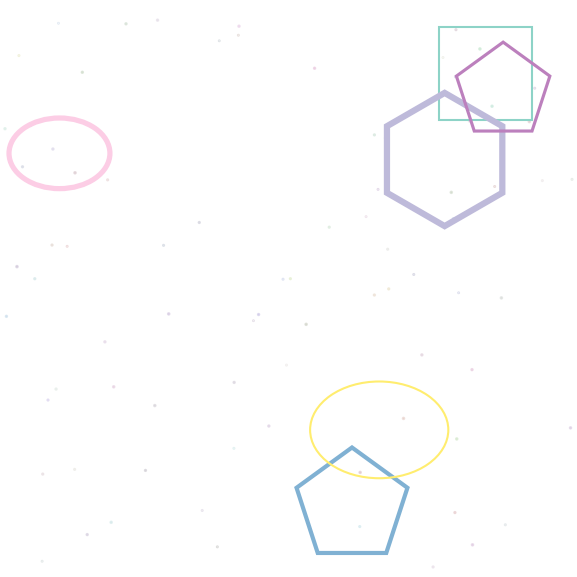[{"shape": "square", "thickness": 1, "radius": 0.4, "center": [0.84, 0.873]}, {"shape": "hexagon", "thickness": 3, "radius": 0.58, "center": [0.77, 0.723]}, {"shape": "pentagon", "thickness": 2, "radius": 0.5, "center": [0.61, 0.123]}, {"shape": "oval", "thickness": 2.5, "radius": 0.44, "center": [0.103, 0.734]}, {"shape": "pentagon", "thickness": 1.5, "radius": 0.43, "center": [0.871, 0.841]}, {"shape": "oval", "thickness": 1, "radius": 0.6, "center": [0.657, 0.255]}]